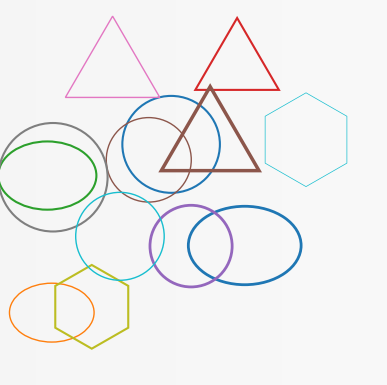[{"shape": "oval", "thickness": 2, "radius": 0.73, "center": [0.632, 0.362]}, {"shape": "circle", "thickness": 1.5, "radius": 0.63, "center": [0.442, 0.625]}, {"shape": "oval", "thickness": 1, "radius": 0.55, "center": [0.134, 0.188]}, {"shape": "oval", "thickness": 1.5, "radius": 0.63, "center": [0.122, 0.544]}, {"shape": "triangle", "thickness": 1.5, "radius": 0.62, "center": [0.612, 0.829]}, {"shape": "circle", "thickness": 2, "radius": 0.53, "center": [0.493, 0.361]}, {"shape": "circle", "thickness": 1, "radius": 0.55, "center": [0.384, 0.585]}, {"shape": "triangle", "thickness": 2.5, "radius": 0.73, "center": [0.542, 0.63]}, {"shape": "triangle", "thickness": 1, "radius": 0.7, "center": [0.291, 0.817]}, {"shape": "circle", "thickness": 1.5, "radius": 0.7, "center": [0.137, 0.54]}, {"shape": "hexagon", "thickness": 1.5, "radius": 0.54, "center": [0.237, 0.203]}, {"shape": "hexagon", "thickness": 0.5, "radius": 0.61, "center": [0.79, 0.637]}, {"shape": "circle", "thickness": 1, "radius": 0.57, "center": [0.31, 0.386]}]